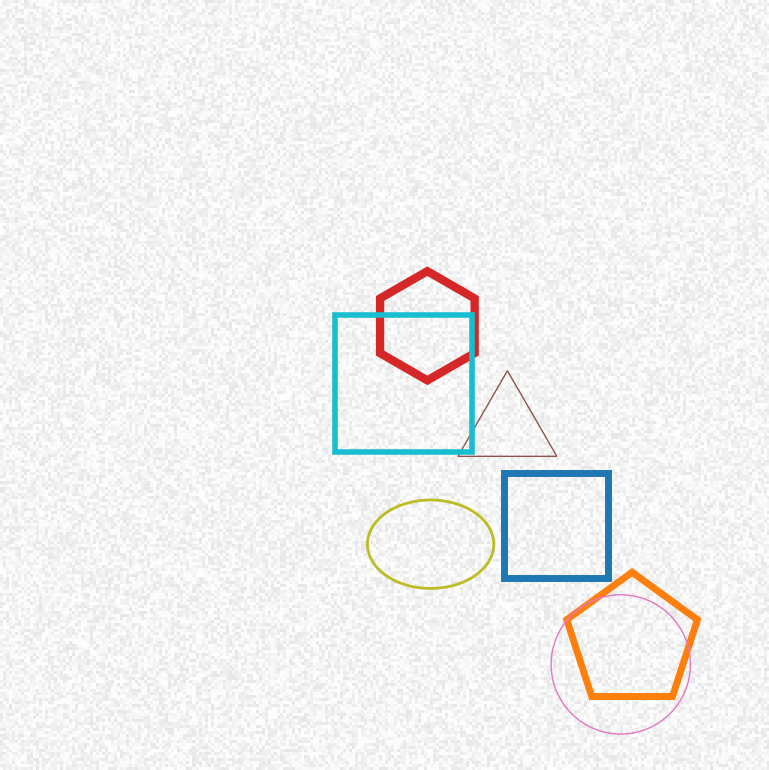[{"shape": "square", "thickness": 2.5, "radius": 0.34, "center": [0.722, 0.317]}, {"shape": "pentagon", "thickness": 2.5, "radius": 0.45, "center": [0.821, 0.168]}, {"shape": "hexagon", "thickness": 3, "radius": 0.35, "center": [0.555, 0.577]}, {"shape": "triangle", "thickness": 0.5, "radius": 0.37, "center": [0.659, 0.444]}, {"shape": "circle", "thickness": 0.5, "radius": 0.45, "center": [0.806, 0.137]}, {"shape": "oval", "thickness": 1, "radius": 0.41, "center": [0.559, 0.293]}, {"shape": "square", "thickness": 2, "radius": 0.44, "center": [0.524, 0.502]}]